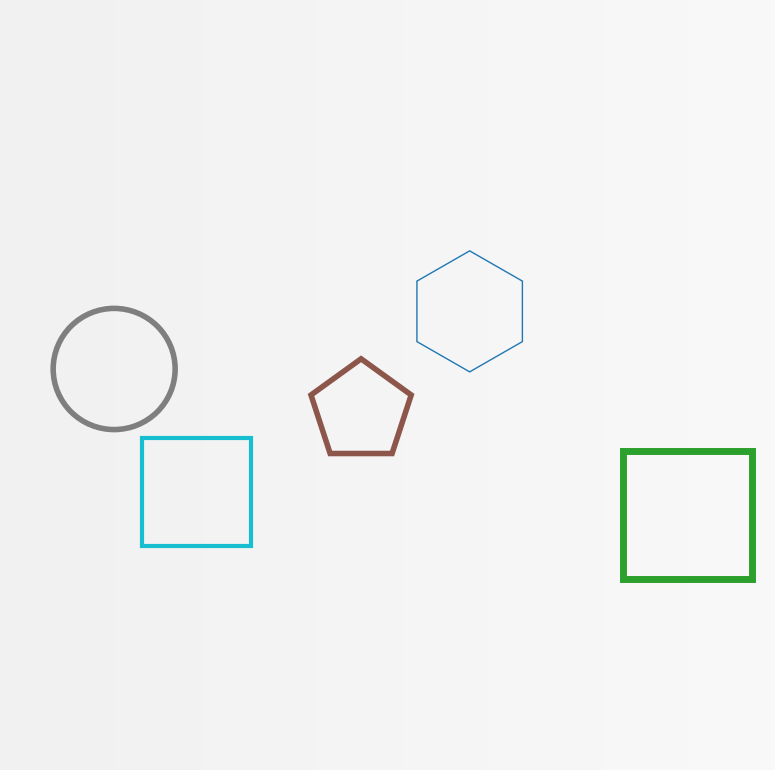[{"shape": "hexagon", "thickness": 0.5, "radius": 0.39, "center": [0.606, 0.596]}, {"shape": "square", "thickness": 2.5, "radius": 0.41, "center": [0.887, 0.331]}, {"shape": "pentagon", "thickness": 2, "radius": 0.34, "center": [0.466, 0.466]}, {"shape": "circle", "thickness": 2, "radius": 0.39, "center": [0.147, 0.521]}, {"shape": "square", "thickness": 1.5, "radius": 0.35, "center": [0.253, 0.361]}]